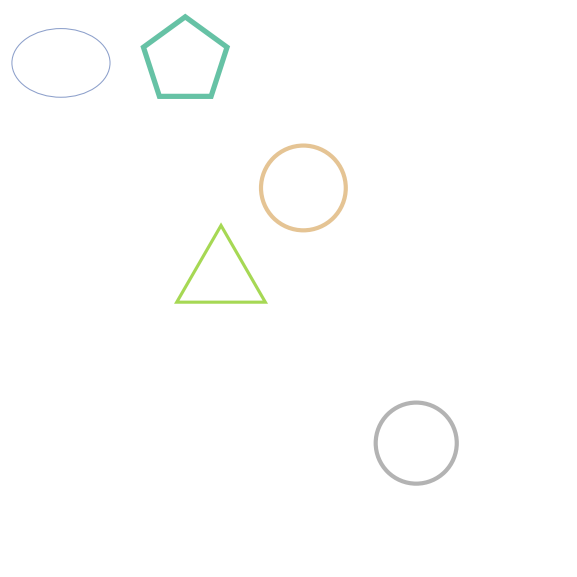[{"shape": "pentagon", "thickness": 2.5, "radius": 0.38, "center": [0.321, 0.894]}, {"shape": "oval", "thickness": 0.5, "radius": 0.42, "center": [0.106, 0.89]}, {"shape": "triangle", "thickness": 1.5, "radius": 0.44, "center": [0.383, 0.52]}, {"shape": "circle", "thickness": 2, "radius": 0.37, "center": [0.525, 0.674]}, {"shape": "circle", "thickness": 2, "radius": 0.35, "center": [0.721, 0.232]}]